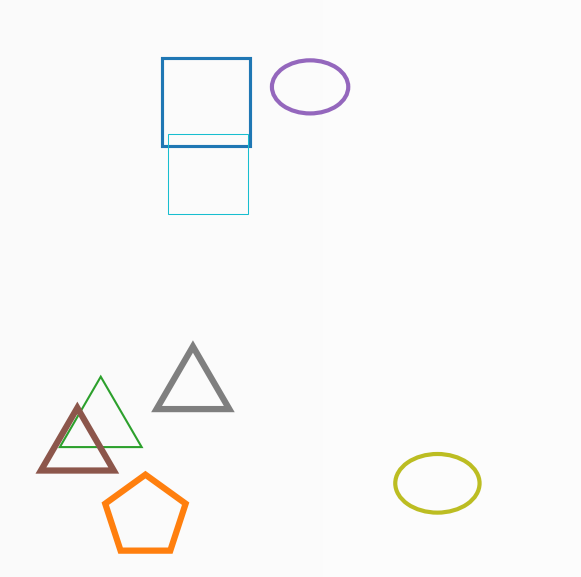[{"shape": "square", "thickness": 1.5, "radius": 0.38, "center": [0.354, 0.822]}, {"shape": "pentagon", "thickness": 3, "radius": 0.36, "center": [0.25, 0.104]}, {"shape": "triangle", "thickness": 1, "radius": 0.41, "center": [0.173, 0.266]}, {"shape": "oval", "thickness": 2, "radius": 0.33, "center": [0.533, 0.849]}, {"shape": "triangle", "thickness": 3, "radius": 0.36, "center": [0.133, 0.221]}, {"shape": "triangle", "thickness": 3, "radius": 0.36, "center": [0.332, 0.327]}, {"shape": "oval", "thickness": 2, "radius": 0.36, "center": [0.753, 0.162]}, {"shape": "square", "thickness": 0.5, "radius": 0.35, "center": [0.358, 0.699]}]